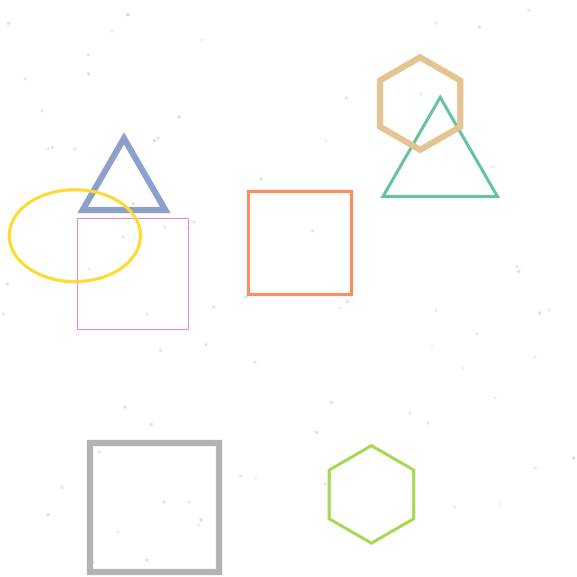[{"shape": "triangle", "thickness": 1.5, "radius": 0.57, "center": [0.762, 0.716]}, {"shape": "square", "thickness": 1.5, "radius": 0.45, "center": [0.518, 0.579]}, {"shape": "triangle", "thickness": 3, "radius": 0.41, "center": [0.215, 0.677]}, {"shape": "square", "thickness": 0.5, "radius": 0.48, "center": [0.23, 0.526]}, {"shape": "hexagon", "thickness": 1.5, "radius": 0.42, "center": [0.643, 0.143]}, {"shape": "oval", "thickness": 1.5, "radius": 0.57, "center": [0.13, 0.591]}, {"shape": "hexagon", "thickness": 3, "radius": 0.4, "center": [0.727, 0.82]}, {"shape": "square", "thickness": 3, "radius": 0.56, "center": [0.267, 0.121]}]